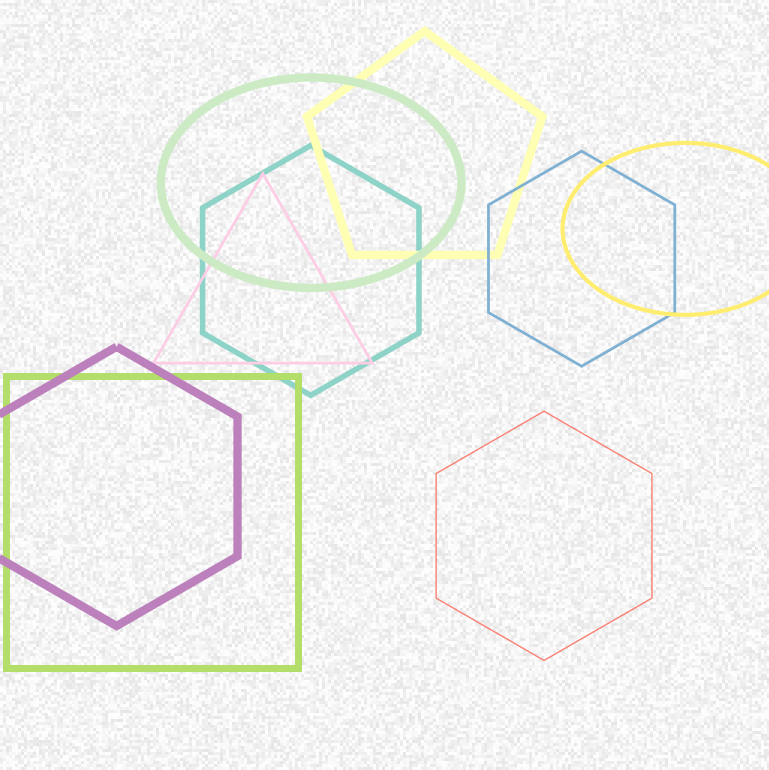[{"shape": "hexagon", "thickness": 2, "radius": 0.81, "center": [0.404, 0.649]}, {"shape": "pentagon", "thickness": 3, "radius": 0.8, "center": [0.552, 0.799]}, {"shape": "hexagon", "thickness": 0.5, "radius": 0.81, "center": [0.707, 0.304]}, {"shape": "hexagon", "thickness": 1, "radius": 0.7, "center": [0.755, 0.664]}, {"shape": "square", "thickness": 2.5, "radius": 0.95, "center": [0.198, 0.321]}, {"shape": "triangle", "thickness": 1, "radius": 0.82, "center": [0.341, 0.61]}, {"shape": "hexagon", "thickness": 3, "radius": 0.91, "center": [0.151, 0.368]}, {"shape": "oval", "thickness": 3, "radius": 0.98, "center": [0.404, 0.763]}, {"shape": "oval", "thickness": 1.5, "radius": 0.8, "center": [0.89, 0.703]}]